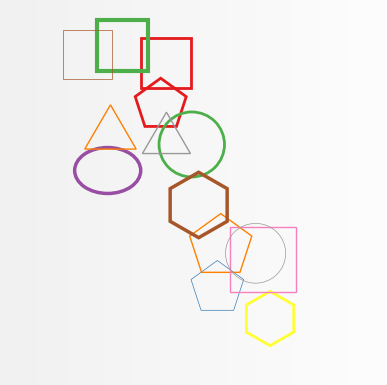[{"shape": "square", "thickness": 2, "radius": 0.32, "center": [0.429, 0.837]}, {"shape": "pentagon", "thickness": 2, "radius": 0.35, "center": [0.415, 0.728]}, {"shape": "pentagon", "thickness": 0.5, "radius": 0.36, "center": [0.561, 0.252]}, {"shape": "circle", "thickness": 2, "radius": 0.42, "center": [0.495, 0.625]}, {"shape": "square", "thickness": 3, "radius": 0.33, "center": [0.315, 0.882]}, {"shape": "oval", "thickness": 2.5, "radius": 0.43, "center": [0.278, 0.557]}, {"shape": "triangle", "thickness": 1, "radius": 0.38, "center": [0.285, 0.651]}, {"shape": "pentagon", "thickness": 1, "radius": 0.42, "center": [0.57, 0.361]}, {"shape": "hexagon", "thickness": 2, "radius": 0.35, "center": [0.697, 0.173]}, {"shape": "square", "thickness": 0.5, "radius": 0.32, "center": [0.225, 0.859]}, {"shape": "hexagon", "thickness": 2.5, "radius": 0.42, "center": [0.513, 0.468]}, {"shape": "square", "thickness": 1, "radius": 0.42, "center": [0.679, 0.327]}, {"shape": "circle", "thickness": 0.5, "radius": 0.39, "center": [0.66, 0.342]}, {"shape": "triangle", "thickness": 1, "radius": 0.36, "center": [0.43, 0.637]}]